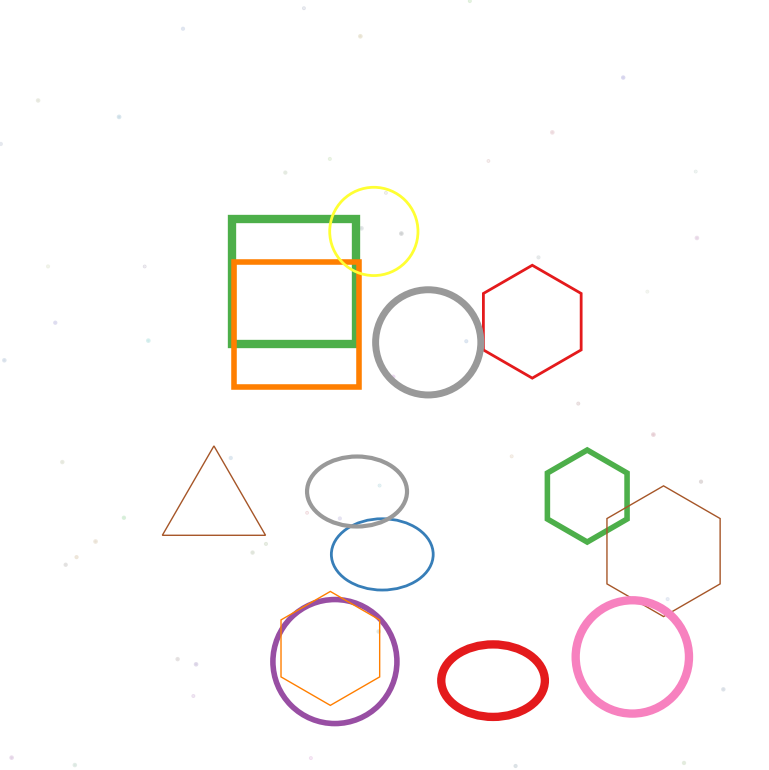[{"shape": "oval", "thickness": 3, "radius": 0.34, "center": [0.64, 0.116]}, {"shape": "hexagon", "thickness": 1, "radius": 0.37, "center": [0.691, 0.582]}, {"shape": "oval", "thickness": 1, "radius": 0.33, "center": [0.496, 0.28]}, {"shape": "hexagon", "thickness": 2, "radius": 0.3, "center": [0.763, 0.356]}, {"shape": "square", "thickness": 3, "radius": 0.4, "center": [0.382, 0.634]}, {"shape": "circle", "thickness": 2, "radius": 0.4, "center": [0.435, 0.141]}, {"shape": "hexagon", "thickness": 0.5, "radius": 0.37, "center": [0.429, 0.158]}, {"shape": "square", "thickness": 2, "radius": 0.41, "center": [0.385, 0.578]}, {"shape": "circle", "thickness": 1, "radius": 0.29, "center": [0.486, 0.699]}, {"shape": "hexagon", "thickness": 0.5, "radius": 0.42, "center": [0.862, 0.284]}, {"shape": "triangle", "thickness": 0.5, "radius": 0.39, "center": [0.278, 0.343]}, {"shape": "circle", "thickness": 3, "radius": 0.37, "center": [0.821, 0.147]}, {"shape": "circle", "thickness": 2.5, "radius": 0.34, "center": [0.556, 0.555]}, {"shape": "oval", "thickness": 1.5, "radius": 0.32, "center": [0.464, 0.362]}]